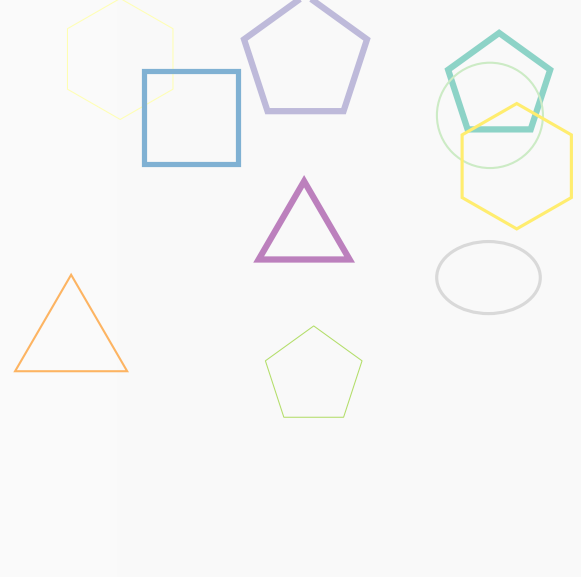[{"shape": "pentagon", "thickness": 3, "radius": 0.46, "center": [0.859, 0.85]}, {"shape": "hexagon", "thickness": 0.5, "radius": 0.52, "center": [0.207, 0.897]}, {"shape": "pentagon", "thickness": 3, "radius": 0.56, "center": [0.526, 0.897]}, {"shape": "square", "thickness": 2.5, "radius": 0.4, "center": [0.328, 0.795]}, {"shape": "triangle", "thickness": 1, "radius": 0.56, "center": [0.122, 0.412]}, {"shape": "pentagon", "thickness": 0.5, "radius": 0.44, "center": [0.54, 0.347]}, {"shape": "oval", "thickness": 1.5, "radius": 0.45, "center": [0.84, 0.518]}, {"shape": "triangle", "thickness": 3, "radius": 0.45, "center": [0.523, 0.595]}, {"shape": "circle", "thickness": 1, "radius": 0.46, "center": [0.843, 0.799]}, {"shape": "hexagon", "thickness": 1.5, "radius": 0.54, "center": [0.889, 0.711]}]